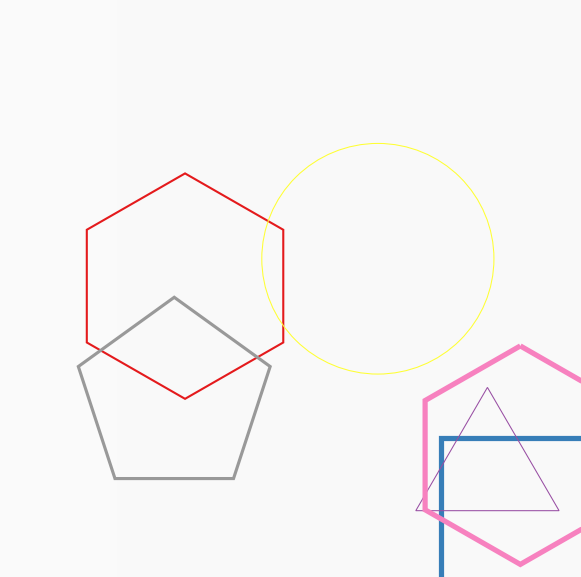[{"shape": "hexagon", "thickness": 1, "radius": 0.98, "center": [0.318, 0.504]}, {"shape": "square", "thickness": 2.5, "radius": 0.67, "center": [0.892, 0.108]}, {"shape": "triangle", "thickness": 0.5, "radius": 0.71, "center": [0.839, 0.186]}, {"shape": "circle", "thickness": 0.5, "radius": 1.0, "center": [0.65, 0.551]}, {"shape": "hexagon", "thickness": 2.5, "radius": 0.95, "center": [0.895, 0.211]}, {"shape": "pentagon", "thickness": 1.5, "radius": 0.87, "center": [0.3, 0.311]}]